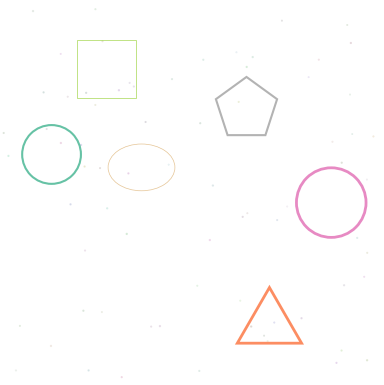[{"shape": "circle", "thickness": 1.5, "radius": 0.38, "center": [0.134, 0.599]}, {"shape": "triangle", "thickness": 2, "radius": 0.48, "center": [0.7, 0.157]}, {"shape": "circle", "thickness": 2, "radius": 0.45, "center": [0.86, 0.474]}, {"shape": "square", "thickness": 0.5, "radius": 0.38, "center": [0.276, 0.821]}, {"shape": "oval", "thickness": 0.5, "radius": 0.43, "center": [0.368, 0.565]}, {"shape": "pentagon", "thickness": 1.5, "radius": 0.42, "center": [0.64, 0.717]}]